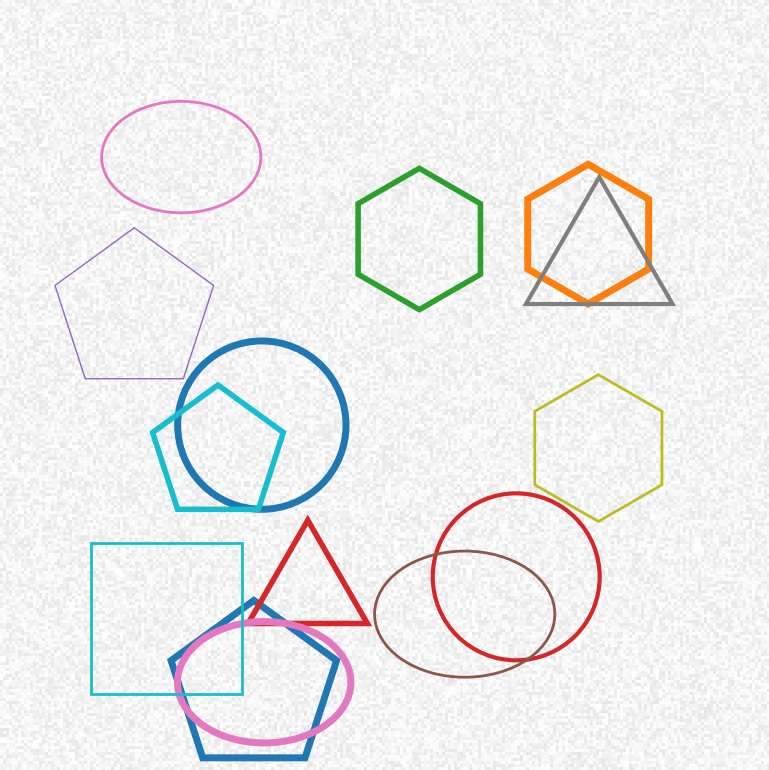[{"shape": "pentagon", "thickness": 2.5, "radius": 0.57, "center": [0.33, 0.107]}, {"shape": "circle", "thickness": 2.5, "radius": 0.55, "center": [0.34, 0.448]}, {"shape": "hexagon", "thickness": 2.5, "radius": 0.45, "center": [0.764, 0.696]}, {"shape": "hexagon", "thickness": 2, "radius": 0.46, "center": [0.545, 0.69]}, {"shape": "triangle", "thickness": 2, "radius": 0.45, "center": [0.4, 0.235]}, {"shape": "circle", "thickness": 1.5, "radius": 0.54, "center": [0.67, 0.251]}, {"shape": "pentagon", "thickness": 0.5, "radius": 0.54, "center": [0.174, 0.596]}, {"shape": "oval", "thickness": 1, "radius": 0.59, "center": [0.604, 0.202]}, {"shape": "oval", "thickness": 2.5, "radius": 0.56, "center": [0.343, 0.114]}, {"shape": "oval", "thickness": 1, "radius": 0.52, "center": [0.235, 0.796]}, {"shape": "triangle", "thickness": 1.5, "radius": 0.55, "center": [0.778, 0.66]}, {"shape": "hexagon", "thickness": 1, "radius": 0.48, "center": [0.777, 0.418]}, {"shape": "square", "thickness": 1, "radius": 0.49, "center": [0.216, 0.197]}, {"shape": "pentagon", "thickness": 2, "radius": 0.45, "center": [0.283, 0.411]}]